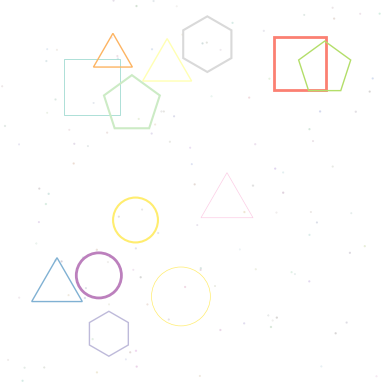[{"shape": "square", "thickness": 0.5, "radius": 0.36, "center": [0.239, 0.774]}, {"shape": "triangle", "thickness": 1, "radius": 0.37, "center": [0.434, 0.826]}, {"shape": "hexagon", "thickness": 1, "radius": 0.29, "center": [0.283, 0.133]}, {"shape": "square", "thickness": 2, "radius": 0.34, "center": [0.78, 0.835]}, {"shape": "triangle", "thickness": 1, "radius": 0.38, "center": [0.148, 0.255]}, {"shape": "triangle", "thickness": 1, "radius": 0.29, "center": [0.293, 0.855]}, {"shape": "pentagon", "thickness": 1, "radius": 0.36, "center": [0.843, 0.822]}, {"shape": "triangle", "thickness": 0.5, "radius": 0.39, "center": [0.59, 0.474]}, {"shape": "hexagon", "thickness": 1.5, "radius": 0.36, "center": [0.538, 0.885]}, {"shape": "circle", "thickness": 2, "radius": 0.29, "center": [0.257, 0.285]}, {"shape": "pentagon", "thickness": 1.5, "radius": 0.38, "center": [0.343, 0.729]}, {"shape": "circle", "thickness": 0.5, "radius": 0.38, "center": [0.47, 0.23]}, {"shape": "circle", "thickness": 1.5, "radius": 0.29, "center": [0.352, 0.429]}]